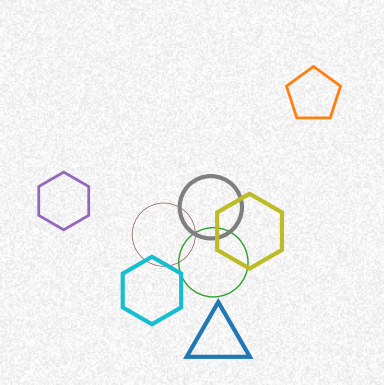[{"shape": "triangle", "thickness": 3, "radius": 0.47, "center": [0.567, 0.121]}, {"shape": "pentagon", "thickness": 2, "radius": 0.37, "center": [0.814, 0.753]}, {"shape": "circle", "thickness": 1, "radius": 0.45, "center": [0.554, 0.319]}, {"shape": "hexagon", "thickness": 2, "radius": 0.37, "center": [0.166, 0.478]}, {"shape": "circle", "thickness": 0.5, "radius": 0.41, "center": [0.425, 0.391]}, {"shape": "circle", "thickness": 3, "radius": 0.4, "center": [0.548, 0.462]}, {"shape": "hexagon", "thickness": 3, "radius": 0.49, "center": [0.648, 0.4]}, {"shape": "hexagon", "thickness": 3, "radius": 0.44, "center": [0.395, 0.245]}]